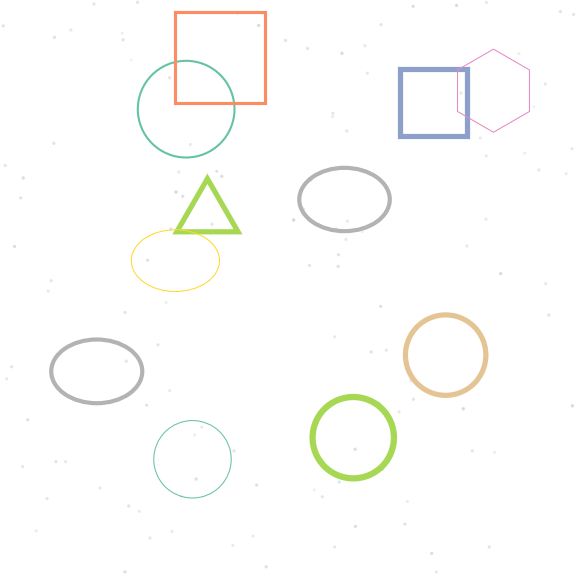[{"shape": "circle", "thickness": 0.5, "radius": 0.34, "center": [0.333, 0.204]}, {"shape": "circle", "thickness": 1, "radius": 0.42, "center": [0.322, 0.81]}, {"shape": "square", "thickness": 1.5, "radius": 0.39, "center": [0.381, 0.9]}, {"shape": "square", "thickness": 2.5, "radius": 0.29, "center": [0.75, 0.821]}, {"shape": "hexagon", "thickness": 0.5, "radius": 0.36, "center": [0.855, 0.842]}, {"shape": "circle", "thickness": 3, "radius": 0.35, "center": [0.612, 0.241]}, {"shape": "triangle", "thickness": 2.5, "radius": 0.31, "center": [0.359, 0.628]}, {"shape": "oval", "thickness": 0.5, "radius": 0.38, "center": [0.304, 0.548]}, {"shape": "circle", "thickness": 2.5, "radius": 0.35, "center": [0.772, 0.384]}, {"shape": "oval", "thickness": 2, "radius": 0.39, "center": [0.597, 0.654]}, {"shape": "oval", "thickness": 2, "radius": 0.39, "center": [0.168, 0.356]}]